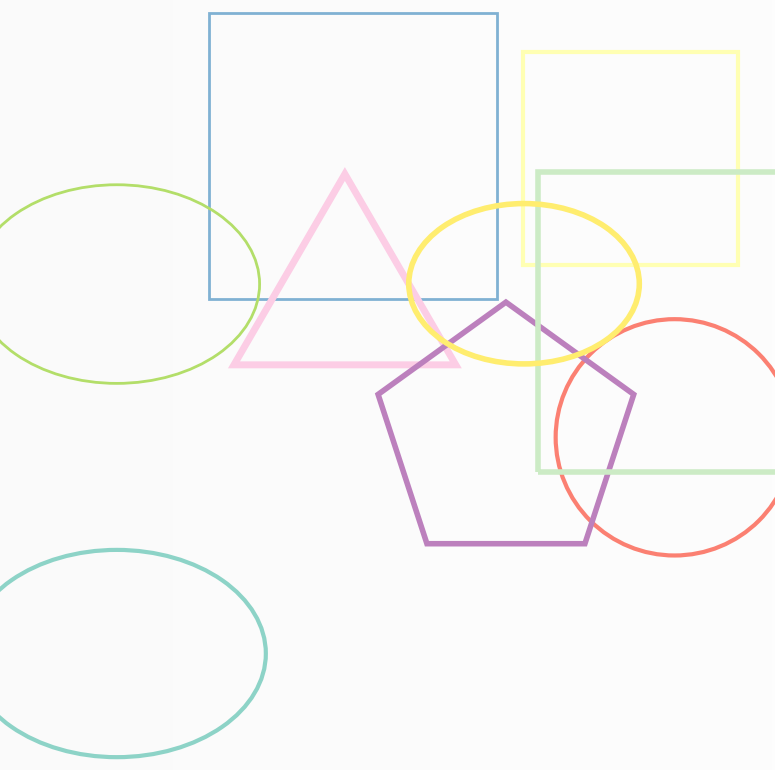[{"shape": "oval", "thickness": 1.5, "radius": 0.96, "center": [0.151, 0.151]}, {"shape": "square", "thickness": 1.5, "radius": 0.69, "center": [0.814, 0.794]}, {"shape": "circle", "thickness": 1.5, "radius": 0.77, "center": [0.87, 0.432]}, {"shape": "square", "thickness": 1, "radius": 0.93, "center": [0.456, 0.797]}, {"shape": "oval", "thickness": 1, "radius": 0.92, "center": [0.151, 0.631]}, {"shape": "triangle", "thickness": 2.5, "radius": 0.83, "center": [0.445, 0.609]}, {"shape": "pentagon", "thickness": 2, "radius": 0.87, "center": [0.653, 0.434]}, {"shape": "square", "thickness": 2, "radius": 0.97, "center": [0.889, 0.582]}, {"shape": "oval", "thickness": 2, "radius": 0.74, "center": [0.676, 0.632]}]